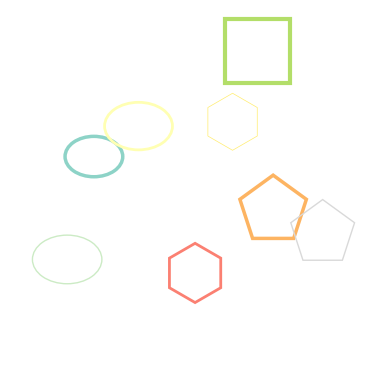[{"shape": "oval", "thickness": 2.5, "radius": 0.37, "center": [0.244, 0.593]}, {"shape": "oval", "thickness": 2, "radius": 0.44, "center": [0.36, 0.672]}, {"shape": "hexagon", "thickness": 2, "radius": 0.38, "center": [0.507, 0.291]}, {"shape": "pentagon", "thickness": 2.5, "radius": 0.45, "center": [0.709, 0.454]}, {"shape": "square", "thickness": 3, "radius": 0.42, "center": [0.669, 0.867]}, {"shape": "pentagon", "thickness": 1, "radius": 0.44, "center": [0.838, 0.395]}, {"shape": "oval", "thickness": 1, "radius": 0.45, "center": [0.174, 0.326]}, {"shape": "hexagon", "thickness": 0.5, "radius": 0.37, "center": [0.604, 0.684]}]